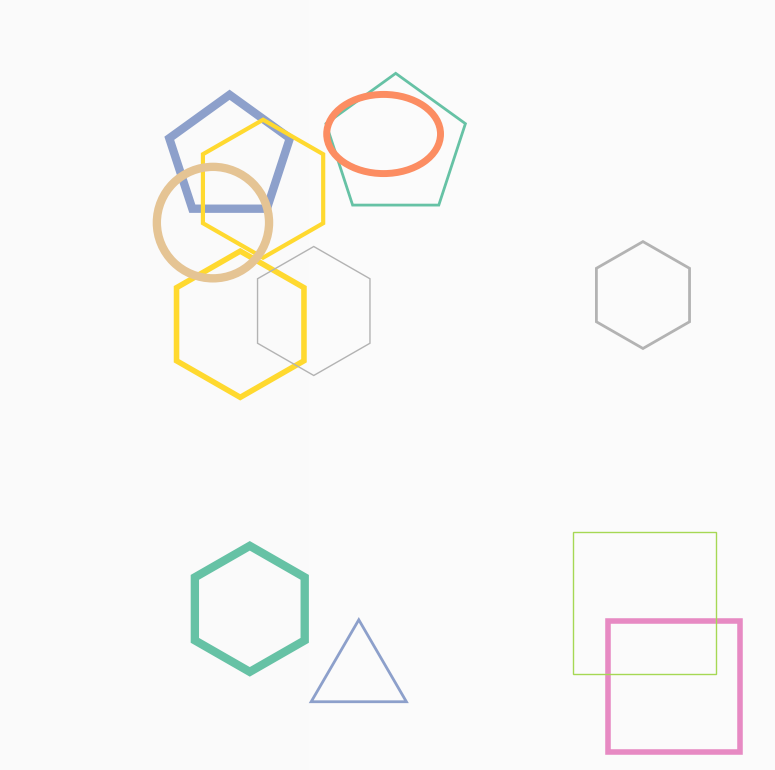[{"shape": "hexagon", "thickness": 3, "radius": 0.41, "center": [0.322, 0.209]}, {"shape": "pentagon", "thickness": 1, "radius": 0.47, "center": [0.511, 0.81]}, {"shape": "oval", "thickness": 2.5, "radius": 0.37, "center": [0.495, 0.826]}, {"shape": "pentagon", "thickness": 3, "radius": 0.41, "center": [0.296, 0.795]}, {"shape": "triangle", "thickness": 1, "radius": 0.35, "center": [0.463, 0.124]}, {"shape": "square", "thickness": 2, "radius": 0.43, "center": [0.87, 0.109]}, {"shape": "square", "thickness": 0.5, "radius": 0.46, "center": [0.831, 0.216]}, {"shape": "hexagon", "thickness": 1.5, "radius": 0.45, "center": [0.339, 0.755]}, {"shape": "hexagon", "thickness": 2, "radius": 0.47, "center": [0.31, 0.579]}, {"shape": "circle", "thickness": 3, "radius": 0.36, "center": [0.275, 0.711]}, {"shape": "hexagon", "thickness": 0.5, "radius": 0.42, "center": [0.405, 0.596]}, {"shape": "hexagon", "thickness": 1, "radius": 0.35, "center": [0.83, 0.617]}]